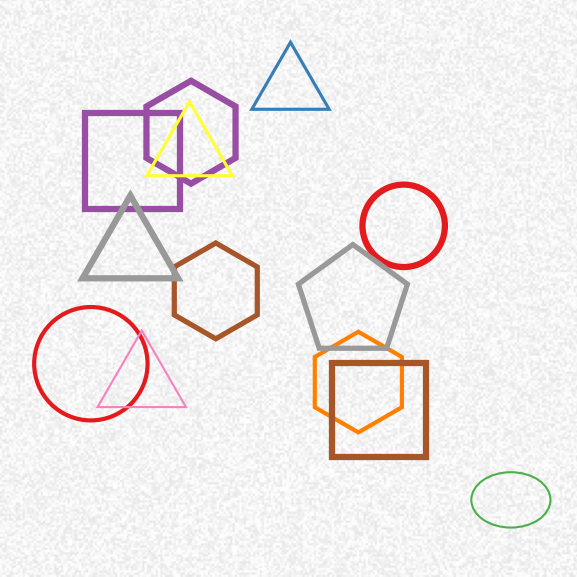[{"shape": "circle", "thickness": 2, "radius": 0.49, "center": [0.157, 0.369]}, {"shape": "circle", "thickness": 3, "radius": 0.36, "center": [0.699, 0.608]}, {"shape": "triangle", "thickness": 1.5, "radius": 0.39, "center": [0.503, 0.849]}, {"shape": "oval", "thickness": 1, "radius": 0.34, "center": [0.885, 0.134]}, {"shape": "hexagon", "thickness": 3, "radius": 0.45, "center": [0.331, 0.77]}, {"shape": "square", "thickness": 3, "radius": 0.41, "center": [0.23, 0.72]}, {"shape": "hexagon", "thickness": 2, "radius": 0.44, "center": [0.621, 0.337]}, {"shape": "triangle", "thickness": 1.5, "radius": 0.43, "center": [0.328, 0.738]}, {"shape": "square", "thickness": 3, "radius": 0.41, "center": [0.656, 0.289]}, {"shape": "hexagon", "thickness": 2.5, "radius": 0.41, "center": [0.374, 0.495]}, {"shape": "triangle", "thickness": 1, "radius": 0.44, "center": [0.245, 0.338]}, {"shape": "pentagon", "thickness": 2.5, "radius": 0.5, "center": [0.611, 0.476]}, {"shape": "triangle", "thickness": 3, "radius": 0.48, "center": [0.226, 0.565]}]